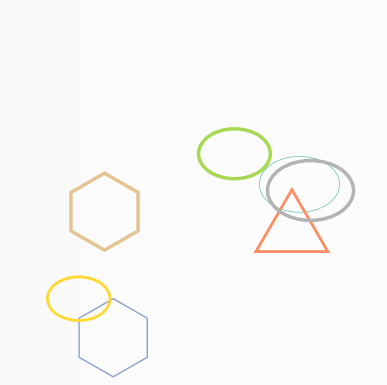[{"shape": "oval", "thickness": 0.5, "radius": 0.52, "center": [0.773, 0.521]}, {"shape": "triangle", "thickness": 2, "radius": 0.54, "center": [0.753, 0.4]}, {"shape": "hexagon", "thickness": 1, "radius": 0.51, "center": [0.292, 0.123]}, {"shape": "oval", "thickness": 2.5, "radius": 0.46, "center": [0.605, 0.601]}, {"shape": "oval", "thickness": 2, "radius": 0.4, "center": [0.203, 0.224]}, {"shape": "hexagon", "thickness": 2.5, "radius": 0.5, "center": [0.27, 0.45]}, {"shape": "oval", "thickness": 2.5, "radius": 0.56, "center": [0.801, 0.505]}]